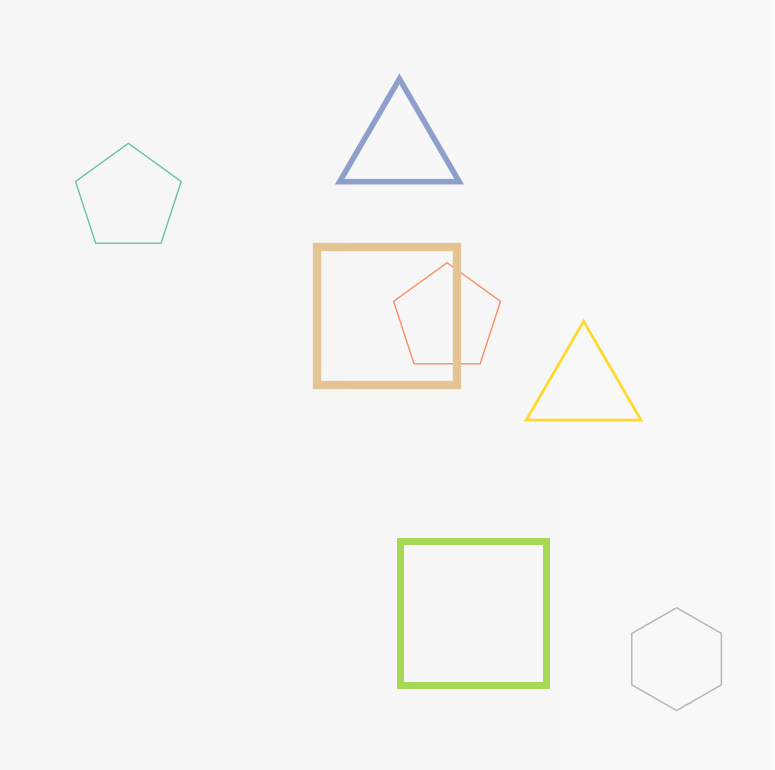[{"shape": "pentagon", "thickness": 0.5, "radius": 0.36, "center": [0.166, 0.742]}, {"shape": "pentagon", "thickness": 0.5, "radius": 0.36, "center": [0.577, 0.586]}, {"shape": "triangle", "thickness": 2, "radius": 0.45, "center": [0.515, 0.809]}, {"shape": "square", "thickness": 2.5, "radius": 0.47, "center": [0.611, 0.204]}, {"shape": "triangle", "thickness": 1, "radius": 0.43, "center": [0.753, 0.497]}, {"shape": "square", "thickness": 3, "radius": 0.45, "center": [0.499, 0.59]}, {"shape": "hexagon", "thickness": 0.5, "radius": 0.33, "center": [0.873, 0.144]}]